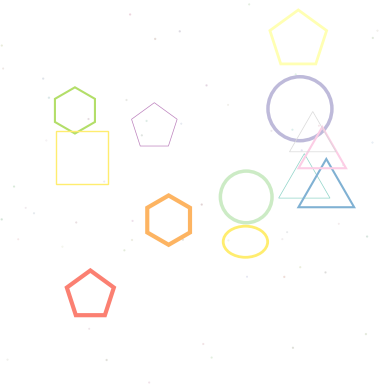[{"shape": "triangle", "thickness": 0.5, "radius": 0.39, "center": [0.79, 0.524]}, {"shape": "pentagon", "thickness": 2, "radius": 0.39, "center": [0.775, 0.897]}, {"shape": "circle", "thickness": 2.5, "radius": 0.42, "center": [0.779, 0.718]}, {"shape": "pentagon", "thickness": 3, "radius": 0.32, "center": [0.235, 0.233]}, {"shape": "triangle", "thickness": 1.5, "radius": 0.42, "center": [0.848, 0.503]}, {"shape": "hexagon", "thickness": 3, "radius": 0.32, "center": [0.438, 0.428]}, {"shape": "hexagon", "thickness": 1.5, "radius": 0.3, "center": [0.195, 0.713]}, {"shape": "triangle", "thickness": 1.5, "radius": 0.36, "center": [0.837, 0.599]}, {"shape": "triangle", "thickness": 0.5, "radius": 0.35, "center": [0.812, 0.641]}, {"shape": "pentagon", "thickness": 0.5, "radius": 0.31, "center": [0.401, 0.671]}, {"shape": "circle", "thickness": 2.5, "radius": 0.34, "center": [0.639, 0.489]}, {"shape": "oval", "thickness": 2, "radius": 0.29, "center": [0.637, 0.372]}, {"shape": "square", "thickness": 1, "radius": 0.34, "center": [0.213, 0.59]}]